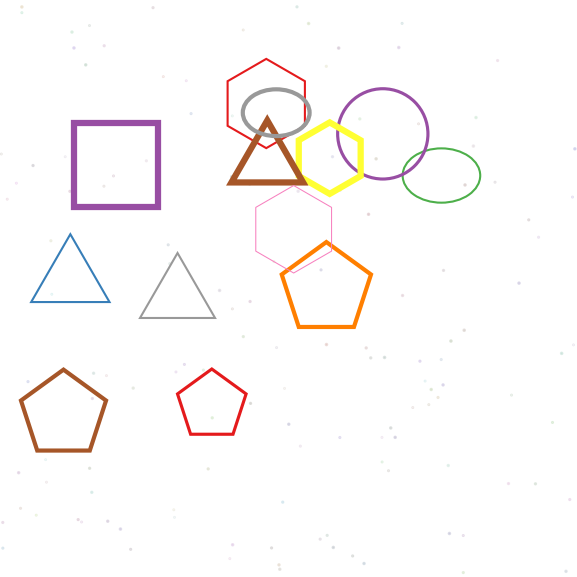[{"shape": "hexagon", "thickness": 1, "radius": 0.39, "center": [0.461, 0.82]}, {"shape": "pentagon", "thickness": 1.5, "radius": 0.31, "center": [0.367, 0.298]}, {"shape": "triangle", "thickness": 1, "radius": 0.39, "center": [0.122, 0.515]}, {"shape": "oval", "thickness": 1, "radius": 0.34, "center": [0.764, 0.695]}, {"shape": "square", "thickness": 3, "radius": 0.36, "center": [0.201, 0.713]}, {"shape": "circle", "thickness": 1.5, "radius": 0.39, "center": [0.663, 0.767]}, {"shape": "pentagon", "thickness": 2, "radius": 0.41, "center": [0.565, 0.499]}, {"shape": "hexagon", "thickness": 3, "radius": 0.31, "center": [0.571, 0.725]}, {"shape": "triangle", "thickness": 3, "radius": 0.36, "center": [0.463, 0.719]}, {"shape": "pentagon", "thickness": 2, "radius": 0.39, "center": [0.11, 0.282]}, {"shape": "hexagon", "thickness": 0.5, "radius": 0.38, "center": [0.509, 0.602]}, {"shape": "oval", "thickness": 2, "radius": 0.29, "center": [0.478, 0.804]}, {"shape": "triangle", "thickness": 1, "radius": 0.38, "center": [0.307, 0.486]}]